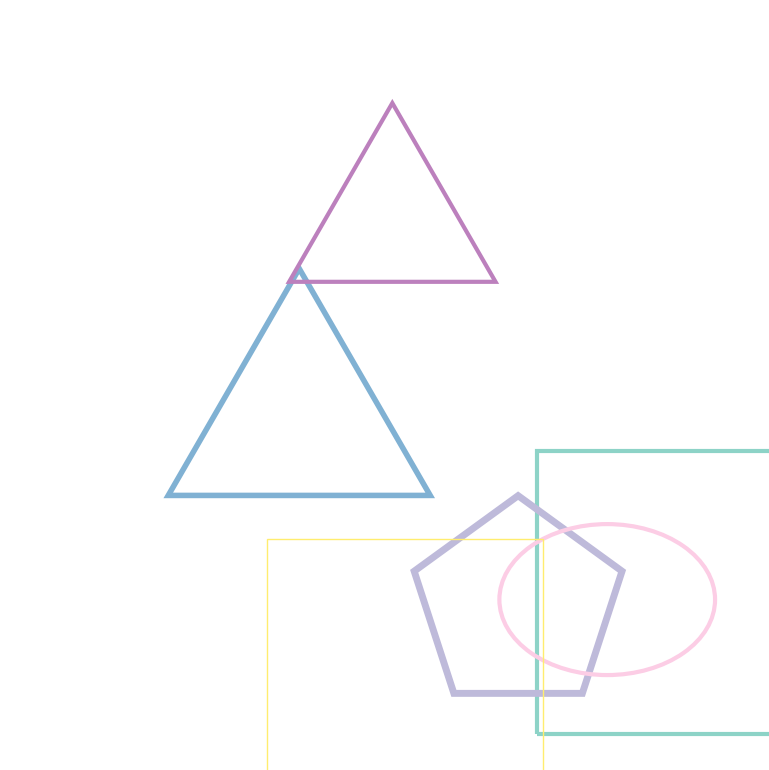[{"shape": "square", "thickness": 1.5, "radius": 0.92, "center": [0.881, 0.231]}, {"shape": "pentagon", "thickness": 2.5, "radius": 0.71, "center": [0.673, 0.214]}, {"shape": "triangle", "thickness": 2, "radius": 0.98, "center": [0.389, 0.455]}, {"shape": "oval", "thickness": 1.5, "radius": 0.7, "center": [0.789, 0.221]}, {"shape": "triangle", "thickness": 1.5, "radius": 0.77, "center": [0.51, 0.711]}, {"shape": "square", "thickness": 0.5, "radius": 0.9, "center": [0.527, 0.121]}]